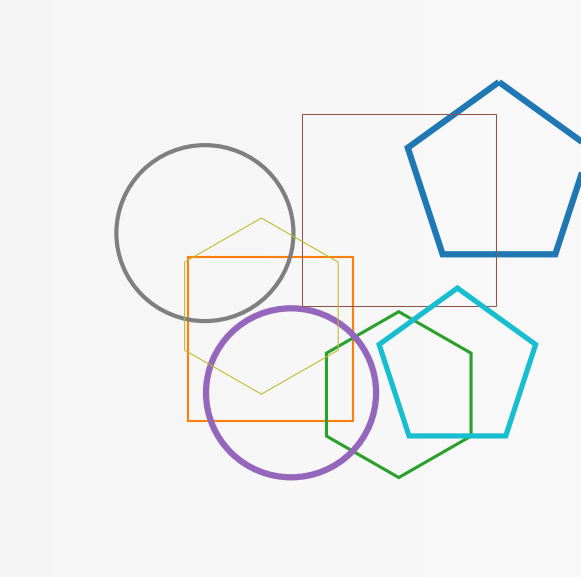[{"shape": "pentagon", "thickness": 3, "radius": 0.82, "center": [0.858, 0.692]}, {"shape": "square", "thickness": 1, "radius": 0.71, "center": [0.466, 0.411]}, {"shape": "hexagon", "thickness": 1.5, "radius": 0.72, "center": [0.686, 0.316]}, {"shape": "circle", "thickness": 3, "radius": 0.73, "center": [0.501, 0.319]}, {"shape": "square", "thickness": 0.5, "radius": 0.83, "center": [0.687, 0.636]}, {"shape": "circle", "thickness": 2, "radius": 0.76, "center": [0.353, 0.595]}, {"shape": "hexagon", "thickness": 0.5, "radius": 0.76, "center": [0.45, 0.469]}, {"shape": "pentagon", "thickness": 2.5, "radius": 0.71, "center": [0.787, 0.359]}]